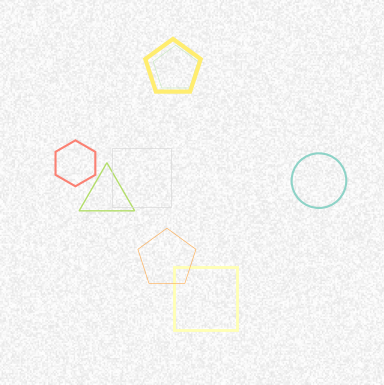[{"shape": "circle", "thickness": 1.5, "radius": 0.35, "center": [0.828, 0.531]}, {"shape": "square", "thickness": 2, "radius": 0.41, "center": [0.534, 0.225]}, {"shape": "hexagon", "thickness": 1.5, "radius": 0.3, "center": [0.196, 0.576]}, {"shape": "pentagon", "thickness": 0.5, "radius": 0.4, "center": [0.434, 0.328]}, {"shape": "triangle", "thickness": 1, "radius": 0.42, "center": [0.278, 0.494]}, {"shape": "square", "thickness": 0.5, "radius": 0.38, "center": [0.368, 0.538]}, {"shape": "pentagon", "thickness": 0.5, "radius": 0.31, "center": [0.456, 0.821]}, {"shape": "pentagon", "thickness": 3, "radius": 0.38, "center": [0.449, 0.823]}]